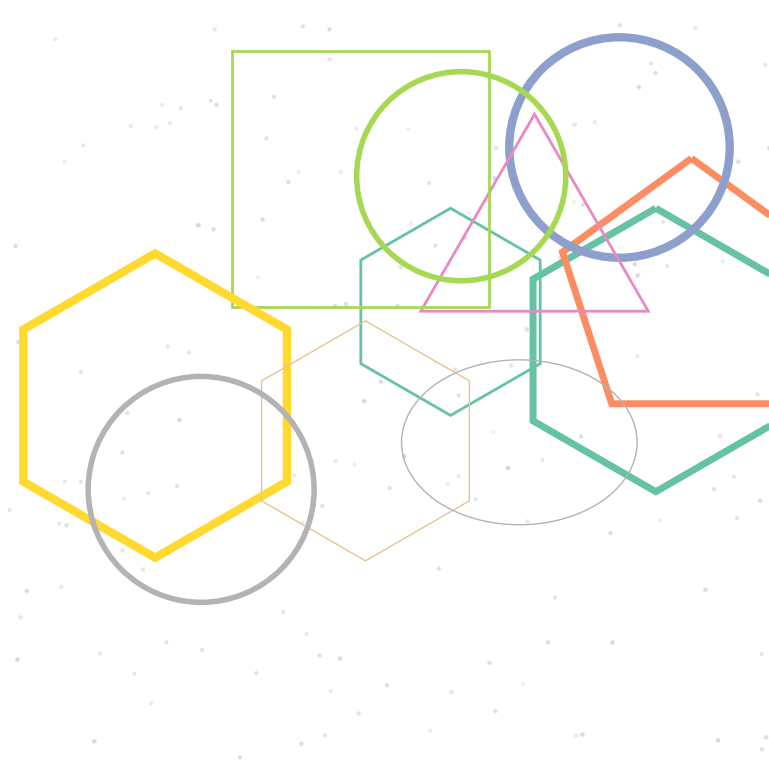[{"shape": "hexagon", "thickness": 1, "radius": 0.67, "center": [0.585, 0.595]}, {"shape": "hexagon", "thickness": 2.5, "radius": 0.92, "center": [0.852, 0.545]}, {"shape": "pentagon", "thickness": 2.5, "radius": 0.88, "center": [0.898, 0.618]}, {"shape": "circle", "thickness": 3, "radius": 0.72, "center": [0.805, 0.808]}, {"shape": "triangle", "thickness": 1, "radius": 0.85, "center": [0.694, 0.681]}, {"shape": "circle", "thickness": 2, "radius": 0.68, "center": [0.599, 0.771]}, {"shape": "square", "thickness": 1, "radius": 0.83, "center": [0.468, 0.767]}, {"shape": "hexagon", "thickness": 3, "radius": 0.99, "center": [0.201, 0.473]}, {"shape": "hexagon", "thickness": 0.5, "radius": 0.78, "center": [0.475, 0.427]}, {"shape": "oval", "thickness": 0.5, "radius": 0.76, "center": [0.674, 0.426]}, {"shape": "circle", "thickness": 2, "radius": 0.73, "center": [0.261, 0.364]}]